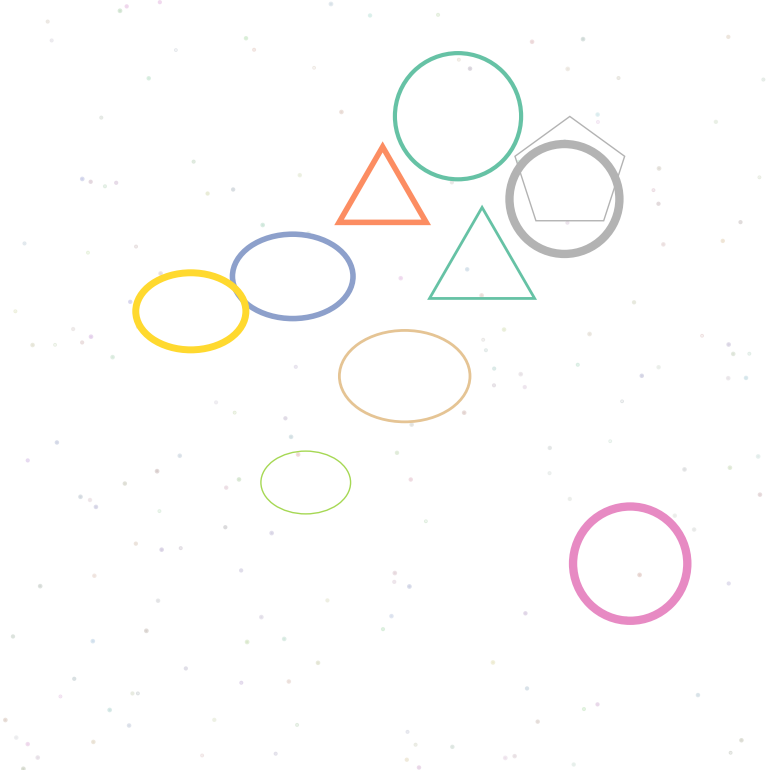[{"shape": "triangle", "thickness": 1, "radius": 0.39, "center": [0.626, 0.652]}, {"shape": "circle", "thickness": 1.5, "radius": 0.41, "center": [0.595, 0.849]}, {"shape": "triangle", "thickness": 2, "radius": 0.33, "center": [0.497, 0.744]}, {"shape": "oval", "thickness": 2, "radius": 0.39, "center": [0.38, 0.641]}, {"shape": "circle", "thickness": 3, "radius": 0.37, "center": [0.818, 0.268]}, {"shape": "oval", "thickness": 0.5, "radius": 0.29, "center": [0.397, 0.373]}, {"shape": "oval", "thickness": 2.5, "radius": 0.36, "center": [0.248, 0.596]}, {"shape": "oval", "thickness": 1, "radius": 0.42, "center": [0.526, 0.512]}, {"shape": "circle", "thickness": 3, "radius": 0.36, "center": [0.733, 0.742]}, {"shape": "pentagon", "thickness": 0.5, "radius": 0.37, "center": [0.74, 0.774]}]